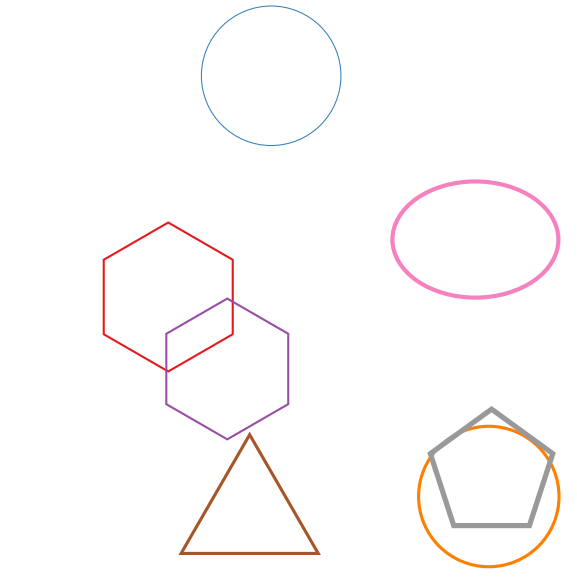[{"shape": "hexagon", "thickness": 1, "radius": 0.64, "center": [0.291, 0.485]}, {"shape": "circle", "thickness": 0.5, "radius": 0.6, "center": [0.47, 0.868]}, {"shape": "hexagon", "thickness": 1, "radius": 0.61, "center": [0.394, 0.36]}, {"shape": "circle", "thickness": 1.5, "radius": 0.61, "center": [0.846, 0.139]}, {"shape": "triangle", "thickness": 1.5, "radius": 0.69, "center": [0.432, 0.109]}, {"shape": "oval", "thickness": 2, "radius": 0.72, "center": [0.823, 0.584]}, {"shape": "pentagon", "thickness": 2.5, "radius": 0.56, "center": [0.851, 0.179]}]